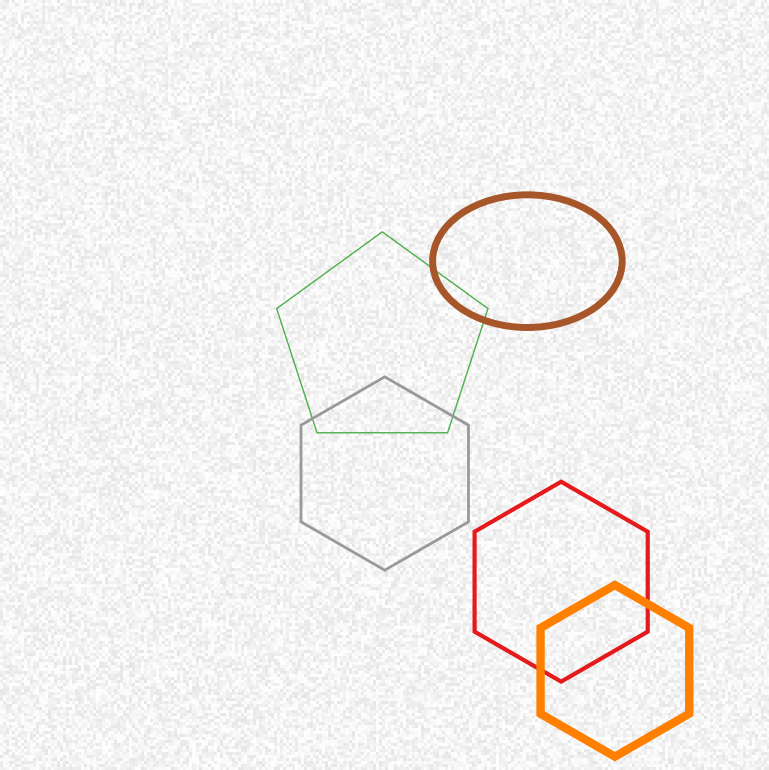[{"shape": "hexagon", "thickness": 1.5, "radius": 0.65, "center": [0.729, 0.245]}, {"shape": "pentagon", "thickness": 0.5, "radius": 0.72, "center": [0.496, 0.555]}, {"shape": "hexagon", "thickness": 3, "radius": 0.56, "center": [0.799, 0.129]}, {"shape": "oval", "thickness": 2.5, "radius": 0.62, "center": [0.685, 0.661]}, {"shape": "hexagon", "thickness": 1, "radius": 0.63, "center": [0.5, 0.385]}]